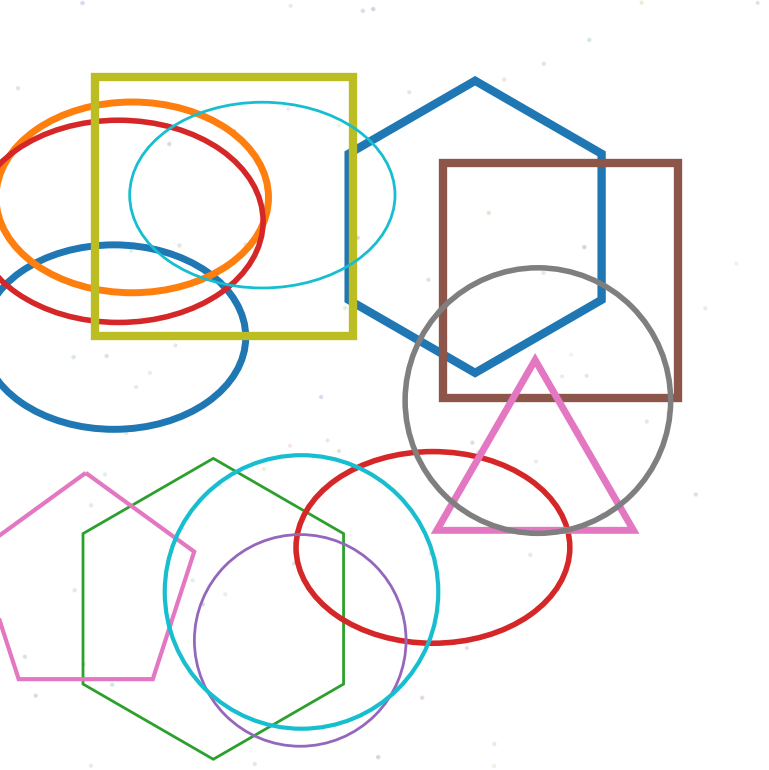[{"shape": "hexagon", "thickness": 3, "radius": 0.95, "center": [0.617, 0.705]}, {"shape": "oval", "thickness": 2.5, "radius": 0.86, "center": [0.148, 0.562]}, {"shape": "oval", "thickness": 2.5, "radius": 0.88, "center": [0.172, 0.744]}, {"shape": "hexagon", "thickness": 1, "radius": 0.98, "center": [0.277, 0.209]}, {"shape": "oval", "thickness": 2, "radius": 0.89, "center": [0.562, 0.289]}, {"shape": "oval", "thickness": 2, "radius": 0.94, "center": [0.154, 0.713]}, {"shape": "circle", "thickness": 1, "radius": 0.69, "center": [0.39, 0.168]}, {"shape": "square", "thickness": 3, "radius": 0.76, "center": [0.727, 0.635]}, {"shape": "pentagon", "thickness": 1.5, "radius": 0.74, "center": [0.111, 0.238]}, {"shape": "triangle", "thickness": 2.5, "radius": 0.74, "center": [0.695, 0.385]}, {"shape": "circle", "thickness": 2, "radius": 0.86, "center": [0.699, 0.48]}, {"shape": "square", "thickness": 3, "radius": 0.84, "center": [0.291, 0.732]}, {"shape": "oval", "thickness": 1, "radius": 0.86, "center": [0.341, 0.747]}, {"shape": "circle", "thickness": 1.5, "radius": 0.89, "center": [0.392, 0.231]}]